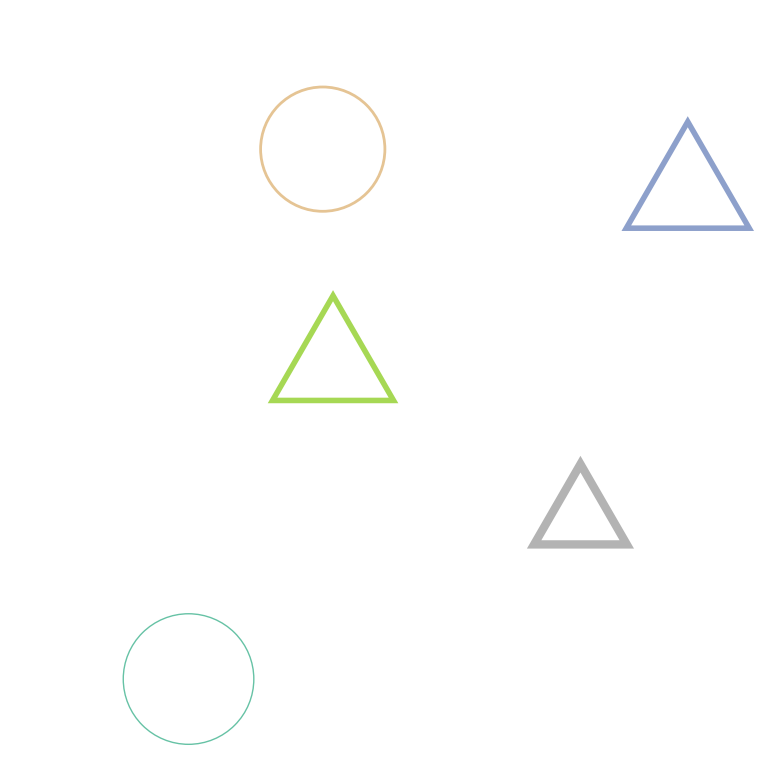[{"shape": "circle", "thickness": 0.5, "radius": 0.42, "center": [0.245, 0.118]}, {"shape": "triangle", "thickness": 2, "radius": 0.46, "center": [0.893, 0.75]}, {"shape": "triangle", "thickness": 2, "radius": 0.45, "center": [0.433, 0.525]}, {"shape": "circle", "thickness": 1, "radius": 0.4, "center": [0.419, 0.806]}, {"shape": "triangle", "thickness": 3, "radius": 0.35, "center": [0.754, 0.328]}]